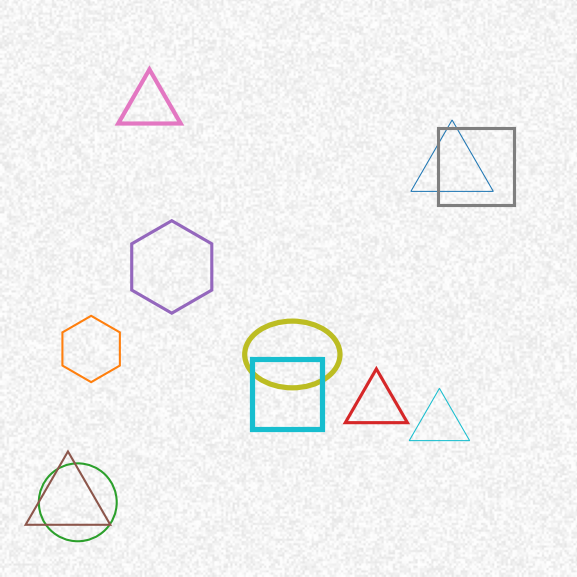[{"shape": "triangle", "thickness": 0.5, "radius": 0.41, "center": [0.783, 0.709]}, {"shape": "hexagon", "thickness": 1, "radius": 0.29, "center": [0.158, 0.395]}, {"shape": "circle", "thickness": 1, "radius": 0.34, "center": [0.135, 0.129]}, {"shape": "triangle", "thickness": 1.5, "radius": 0.31, "center": [0.652, 0.298]}, {"shape": "hexagon", "thickness": 1.5, "radius": 0.4, "center": [0.297, 0.537]}, {"shape": "triangle", "thickness": 1, "radius": 0.42, "center": [0.118, 0.133]}, {"shape": "triangle", "thickness": 2, "radius": 0.31, "center": [0.259, 0.816]}, {"shape": "square", "thickness": 1.5, "radius": 0.33, "center": [0.824, 0.711]}, {"shape": "oval", "thickness": 2.5, "radius": 0.41, "center": [0.506, 0.385]}, {"shape": "triangle", "thickness": 0.5, "radius": 0.3, "center": [0.761, 0.266]}, {"shape": "square", "thickness": 2.5, "radius": 0.3, "center": [0.497, 0.316]}]